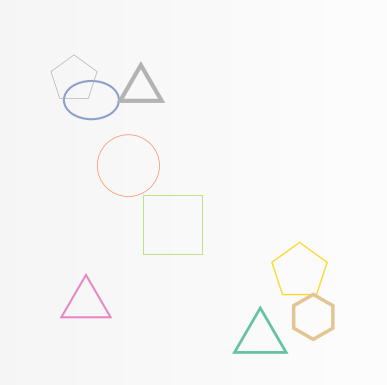[{"shape": "triangle", "thickness": 2, "radius": 0.38, "center": [0.672, 0.123]}, {"shape": "circle", "thickness": 0.5, "radius": 0.4, "center": [0.331, 0.57]}, {"shape": "oval", "thickness": 1.5, "radius": 0.35, "center": [0.236, 0.74]}, {"shape": "triangle", "thickness": 1.5, "radius": 0.37, "center": [0.222, 0.213]}, {"shape": "square", "thickness": 0.5, "radius": 0.38, "center": [0.446, 0.417]}, {"shape": "pentagon", "thickness": 1, "radius": 0.37, "center": [0.773, 0.295]}, {"shape": "hexagon", "thickness": 2.5, "radius": 0.29, "center": [0.808, 0.177]}, {"shape": "pentagon", "thickness": 0.5, "radius": 0.31, "center": [0.191, 0.795]}, {"shape": "triangle", "thickness": 3, "radius": 0.31, "center": [0.364, 0.769]}]